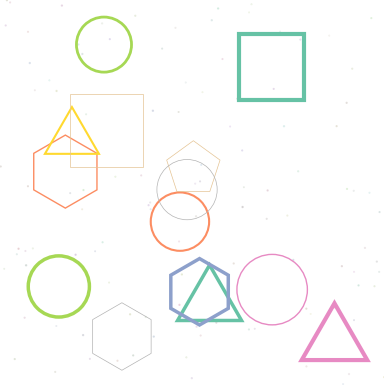[{"shape": "square", "thickness": 3, "radius": 0.43, "center": [0.705, 0.826]}, {"shape": "triangle", "thickness": 2.5, "radius": 0.48, "center": [0.544, 0.216]}, {"shape": "hexagon", "thickness": 1, "radius": 0.47, "center": [0.17, 0.554]}, {"shape": "circle", "thickness": 1.5, "radius": 0.38, "center": [0.467, 0.424]}, {"shape": "hexagon", "thickness": 2.5, "radius": 0.43, "center": [0.518, 0.242]}, {"shape": "triangle", "thickness": 3, "radius": 0.49, "center": [0.869, 0.114]}, {"shape": "circle", "thickness": 1, "radius": 0.46, "center": [0.707, 0.248]}, {"shape": "circle", "thickness": 2, "radius": 0.36, "center": [0.27, 0.884]}, {"shape": "circle", "thickness": 2.5, "radius": 0.4, "center": [0.153, 0.256]}, {"shape": "triangle", "thickness": 1.5, "radius": 0.4, "center": [0.187, 0.641]}, {"shape": "square", "thickness": 0.5, "radius": 0.47, "center": [0.277, 0.661]}, {"shape": "pentagon", "thickness": 0.5, "radius": 0.36, "center": [0.502, 0.562]}, {"shape": "hexagon", "thickness": 0.5, "radius": 0.44, "center": [0.317, 0.126]}, {"shape": "circle", "thickness": 0.5, "radius": 0.39, "center": [0.486, 0.507]}]